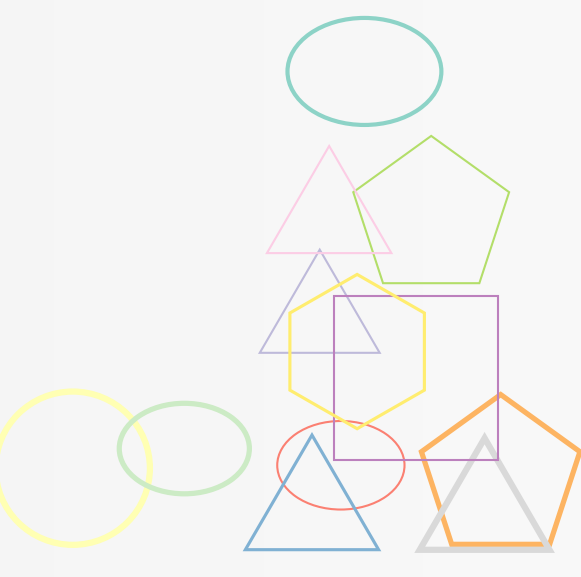[{"shape": "oval", "thickness": 2, "radius": 0.66, "center": [0.627, 0.875]}, {"shape": "circle", "thickness": 3, "radius": 0.66, "center": [0.125, 0.188]}, {"shape": "triangle", "thickness": 1, "radius": 0.6, "center": [0.55, 0.448]}, {"shape": "oval", "thickness": 1, "radius": 0.55, "center": [0.586, 0.193]}, {"shape": "triangle", "thickness": 1.5, "radius": 0.66, "center": [0.537, 0.113]}, {"shape": "pentagon", "thickness": 2.5, "radius": 0.72, "center": [0.861, 0.173]}, {"shape": "pentagon", "thickness": 1, "radius": 0.7, "center": [0.742, 0.623]}, {"shape": "triangle", "thickness": 1, "radius": 0.62, "center": [0.566, 0.623]}, {"shape": "triangle", "thickness": 3, "radius": 0.64, "center": [0.834, 0.112]}, {"shape": "square", "thickness": 1, "radius": 0.71, "center": [0.716, 0.345]}, {"shape": "oval", "thickness": 2.5, "radius": 0.56, "center": [0.317, 0.222]}, {"shape": "hexagon", "thickness": 1.5, "radius": 0.67, "center": [0.614, 0.39]}]